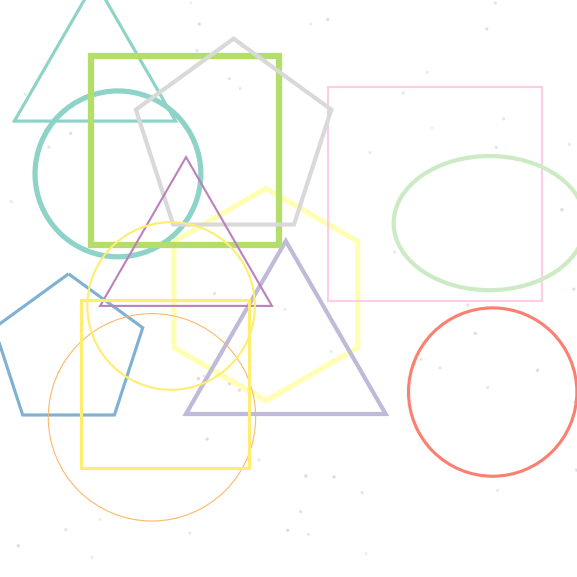[{"shape": "triangle", "thickness": 1.5, "radius": 0.81, "center": [0.164, 0.87]}, {"shape": "circle", "thickness": 2.5, "radius": 0.72, "center": [0.204, 0.698]}, {"shape": "hexagon", "thickness": 2.5, "radius": 0.92, "center": [0.46, 0.489]}, {"shape": "triangle", "thickness": 2, "radius": 1.0, "center": [0.495, 0.382]}, {"shape": "circle", "thickness": 1.5, "radius": 0.73, "center": [0.853, 0.32]}, {"shape": "pentagon", "thickness": 1.5, "radius": 0.68, "center": [0.119, 0.39]}, {"shape": "circle", "thickness": 0.5, "radius": 0.9, "center": [0.263, 0.277]}, {"shape": "square", "thickness": 3, "radius": 0.82, "center": [0.32, 0.739]}, {"shape": "square", "thickness": 1, "radius": 0.93, "center": [0.753, 0.663]}, {"shape": "pentagon", "thickness": 2, "radius": 0.89, "center": [0.404, 0.754]}, {"shape": "triangle", "thickness": 1, "radius": 0.86, "center": [0.322, 0.555]}, {"shape": "oval", "thickness": 2, "radius": 0.83, "center": [0.848, 0.613]}, {"shape": "square", "thickness": 1.5, "radius": 0.73, "center": [0.285, 0.334]}, {"shape": "circle", "thickness": 1, "radius": 0.73, "center": [0.296, 0.469]}]